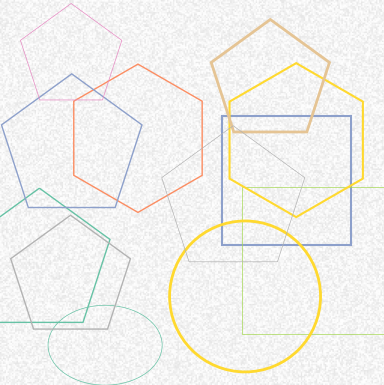[{"shape": "oval", "thickness": 0.5, "radius": 0.74, "center": [0.273, 0.103]}, {"shape": "pentagon", "thickness": 1, "radius": 0.96, "center": [0.102, 0.319]}, {"shape": "hexagon", "thickness": 1, "radius": 0.96, "center": [0.358, 0.641]}, {"shape": "square", "thickness": 1.5, "radius": 0.84, "center": [0.744, 0.531]}, {"shape": "pentagon", "thickness": 1, "radius": 0.96, "center": [0.186, 0.616]}, {"shape": "pentagon", "thickness": 0.5, "radius": 0.69, "center": [0.185, 0.852]}, {"shape": "square", "thickness": 0.5, "radius": 0.95, "center": [0.818, 0.323]}, {"shape": "circle", "thickness": 2, "radius": 0.98, "center": [0.637, 0.23]}, {"shape": "hexagon", "thickness": 1.5, "radius": 1.0, "center": [0.769, 0.636]}, {"shape": "pentagon", "thickness": 2, "radius": 0.81, "center": [0.702, 0.788]}, {"shape": "pentagon", "thickness": 1, "radius": 0.82, "center": [0.183, 0.277]}, {"shape": "pentagon", "thickness": 0.5, "radius": 0.98, "center": [0.606, 0.478]}]